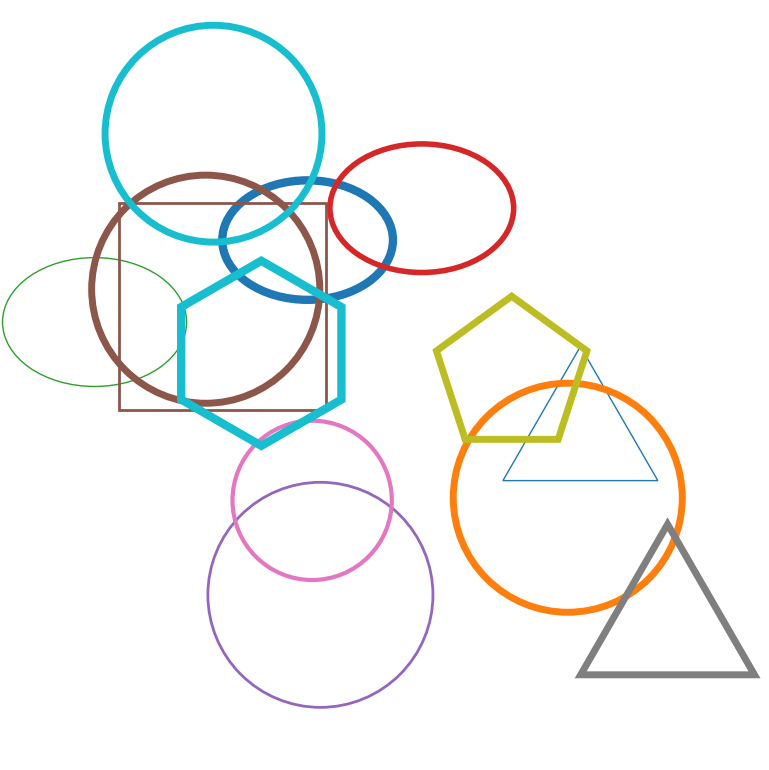[{"shape": "oval", "thickness": 3, "radius": 0.55, "center": [0.399, 0.688]}, {"shape": "triangle", "thickness": 0.5, "radius": 0.58, "center": [0.754, 0.434]}, {"shape": "circle", "thickness": 2.5, "radius": 0.74, "center": [0.737, 0.354]}, {"shape": "oval", "thickness": 0.5, "radius": 0.6, "center": [0.123, 0.582]}, {"shape": "oval", "thickness": 2, "radius": 0.6, "center": [0.548, 0.73]}, {"shape": "circle", "thickness": 1, "radius": 0.73, "center": [0.416, 0.227]}, {"shape": "circle", "thickness": 2.5, "radius": 0.74, "center": [0.267, 0.624]}, {"shape": "square", "thickness": 1, "radius": 0.67, "center": [0.289, 0.602]}, {"shape": "circle", "thickness": 1.5, "radius": 0.52, "center": [0.405, 0.35]}, {"shape": "triangle", "thickness": 2.5, "radius": 0.65, "center": [0.867, 0.189]}, {"shape": "pentagon", "thickness": 2.5, "radius": 0.51, "center": [0.665, 0.513]}, {"shape": "circle", "thickness": 2.5, "radius": 0.7, "center": [0.277, 0.826]}, {"shape": "hexagon", "thickness": 3, "radius": 0.6, "center": [0.339, 0.541]}]